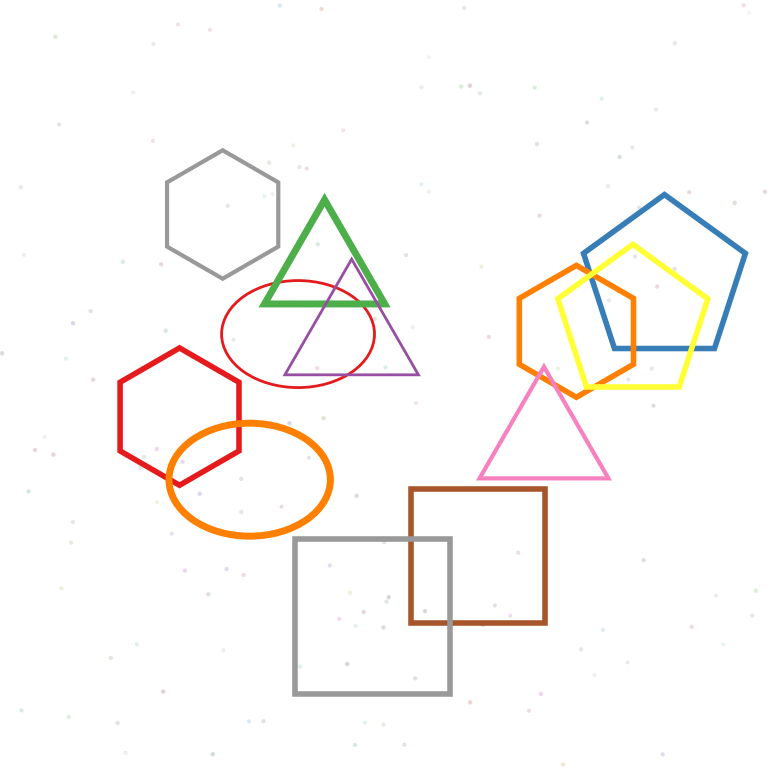[{"shape": "hexagon", "thickness": 2, "radius": 0.45, "center": [0.233, 0.459]}, {"shape": "oval", "thickness": 1, "radius": 0.5, "center": [0.387, 0.566]}, {"shape": "pentagon", "thickness": 2, "radius": 0.55, "center": [0.863, 0.637]}, {"shape": "triangle", "thickness": 2.5, "radius": 0.45, "center": [0.422, 0.65]}, {"shape": "triangle", "thickness": 1, "radius": 0.5, "center": [0.457, 0.563]}, {"shape": "oval", "thickness": 2.5, "radius": 0.52, "center": [0.324, 0.377]}, {"shape": "hexagon", "thickness": 2, "radius": 0.43, "center": [0.749, 0.57]}, {"shape": "pentagon", "thickness": 2, "radius": 0.51, "center": [0.822, 0.58]}, {"shape": "square", "thickness": 2, "radius": 0.43, "center": [0.621, 0.278]}, {"shape": "triangle", "thickness": 1.5, "radius": 0.48, "center": [0.706, 0.427]}, {"shape": "square", "thickness": 2, "radius": 0.51, "center": [0.484, 0.199]}, {"shape": "hexagon", "thickness": 1.5, "radius": 0.42, "center": [0.289, 0.721]}]